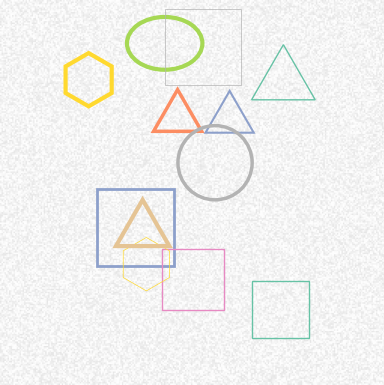[{"shape": "square", "thickness": 1, "radius": 0.37, "center": [0.73, 0.196]}, {"shape": "triangle", "thickness": 1, "radius": 0.48, "center": [0.736, 0.788]}, {"shape": "triangle", "thickness": 2.5, "radius": 0.36, "center": [0.461, 0.695]}, {"shape": "square", "thickness": 2, "radius": 0.5, "center": [0.353, 0.409]}, {"shape": "triangle", "thickness": 1.5, "radius": 0.36, "center": [0.596, 0.691]}, {"shape": "square", "thickness": 1, "radius": 0.4, "center": [0.501, 0.273]}, {"shape": "oval", "thickness": 3, "radius": 0.49, "center": [0.428, 0.887]}, {"shape": "hexagon", "thickness": 0.5, "radius": 0.35, "center": [0.38, 0.314]}, {"shape": "hexagon", "thickness": 3, "radius": 0.35, "center": [0.23, 0.793]}, {"shape": "triangle", "thickness": 3, "radius": 0.4, "center": [0.37, 0.401]}, {"shape": "circle", "thickness": 2.5, "radius": 0.48, "center": [0.559, 0.577]}, {"shape": "square", "thickness": 0.5, "radius": 0.5, "center": [0.528, 0.878]}]